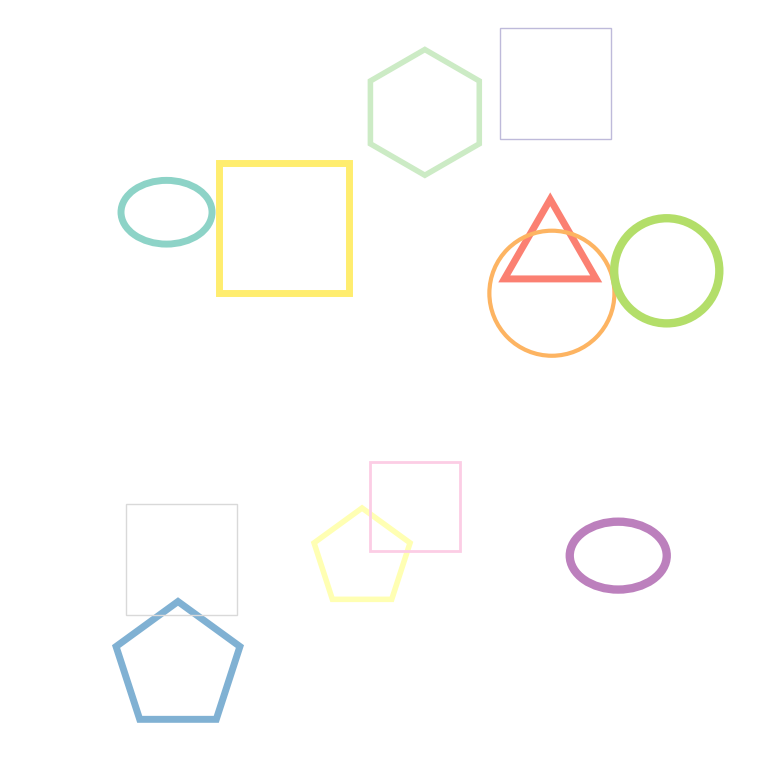[{"shape": "oval", "thickness": 2.5, "radius": 0.3, "center": [0.216, 0.724]}, {"shape": "pentagon", "thickness": 2, "radius": 0.33, "center": [0.47, 0.275]}, {"shape": "square", "thickness": 0.5, "radius": 0.36, "center": [0.721, 0.892]}, {"shape": "triangle", "thickness": 2.5, "radius": 0.34, "center": [0.715, 0.672]}, {"shape": "pentagon", "thickness": 2.5, "radius": 0.42, "center": [0.231, 0.134]}, {"shape": "circle", "thickness": 1.5, "radius": 0.41, "center": [0.717, 0.619]}, {"shape": "circle", "thickness": 3, "radius": 0.34, "center": [0.866, 0.648]}, {"shape": "square", "thickness": 1, "radius": 0.29, "center": [0.539, 0.342]}, {"shape": "square", "thickness": 0.5, "radius": 0.36, "center": [0.235, 0.274]}, {"shape": "oval", "thickness": 3, "radius": 0.31, "center": [0.803, 0.278]}, {"shape": "hexagon", "thickness": 2, "radius": 0.41, "center": [0.552, 0.854]}, {"shape": "square", "thickness": 2.5, "radius": 0.42, "center": [0.368, 0.703]}]